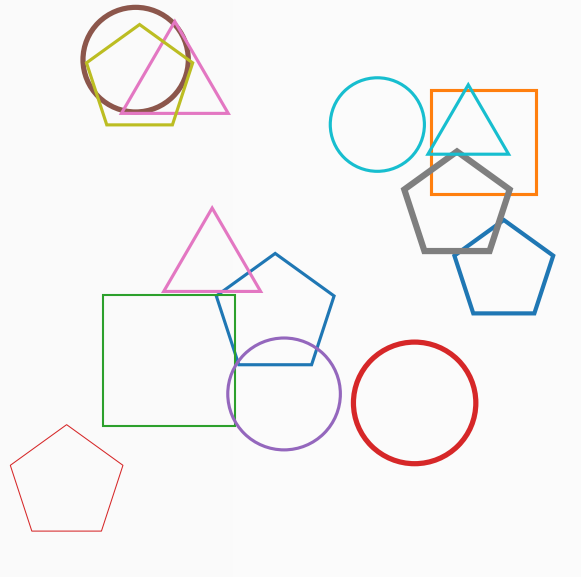[{"shape": "pentagon", "thickness": 1.5, "radius": 0.53, "center": [0.473, 0.454]}, {"shape": "pentagon", "thickness": 2, "radius": 0.45, "center": [0.867, 0.529]}, {"shape": "square", "thickness": 1.5, "radius": 0.45, "center": [0.831, 0.753]}, {"shape": "square", "thickness": 1, "radius": 0.57, "center": [0.29, 0.375]}, {"shape": "pentagon", "thickness": 0.5, "radius": 0.51, "center": [0.115, 0.162]}, {"shape": "circle", "thickness": 2.5, "radius": 0.53, "center": [0.713, 0.301]}, {"shape": "circle", "thickness": 1.5, "radius": 0.48, "center": [0.489, 0.317]}, {"shape": "circle", "thickness": 2.5, "radius": 0.45, "center": [0.233, 0.896]}, {"shape": "triangle", "thickness": 1.5, "radius": 0.48, "center": [0.365, 0.543]}, {"shape": "triangle", "thickness": 1.5, "radius": 0.53, "center": [0.301, 0.856]}, {"shape": "pentagon", "thickness": 3, "radius": 0.48, "center": [0.786, 0.642]}, {"shape": "pentagon", "thickness": 1.5, "radius": 0.48, "center": [0.24, 0.861]}, {"shape": "triangle", "thickness": 1.5, "radius": 0.4, "center": [0.806, 0.772]}, {"shape": "circle", "thickness": 1.5, "radius": 0.4, "center": [0.649, 0.783]}]